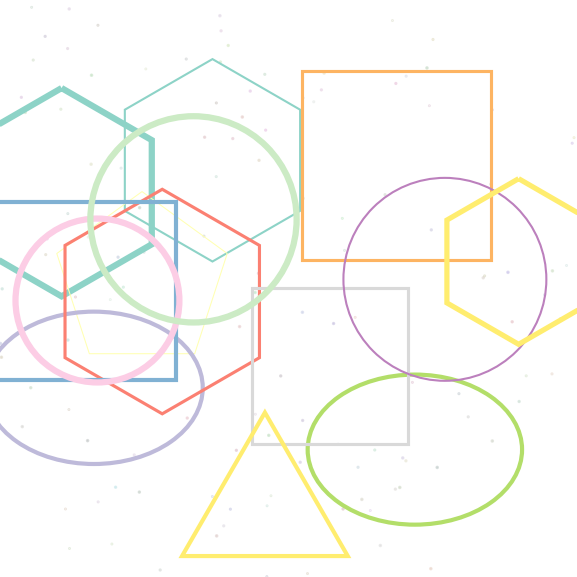[{"shape": "hexagon", "thickness": 3, "radius": 0.9, "center": [0.107, 0.666]}, {"shape": "hexagon", "thickness": 1, "radius": 0.88, "center": [0.368, 0.722]}, {"shape": "pentagon", "thickness": 0.5, "radius": 0.78, "center": [0.246, 0.512]}, {"shape": "oval", "thickness": 2, "radius": 0.94, "center": [0.163, 0.328]}, {"shape": "hexagon", "thickness": 1.5, "radius": 0.97, "center": [0.281, 0.477]}, {"shape": "square", "thickness": 2, "radius": 0.77, "center": [0.151, 0.495]}, {"shape": "square", "thickness": 1.5, "radius": 0.82, "center": [0.687, 0.713]}, {"shape": "oval", "thickness": 2, "radius": 0.93, "center": [0.718, 0.221]}, {"shape": "circle", "thickness": 3, "radius": 0.71, "center": [0.169, 0.479]}, {"shape": "square", "thickness": 1.5, "radius": 0.68, "center": [0.572, 0.366]}, {"shape": "circle", "thickness": 1, "radius": 0.88, "center": [0.77, 0.515]}, {"shape": "circle", "thickness": 3, "radius": 0.89, "center": [0.335, 0.619]}, {"shape": "triangle", "thickness": 2, "radius": 0.83, "center": [0.459, 0.119]}, {"shape": "hexagon", "thickness": 2.5, "radius": 0.72, "center": [0.898, 0.546]}]